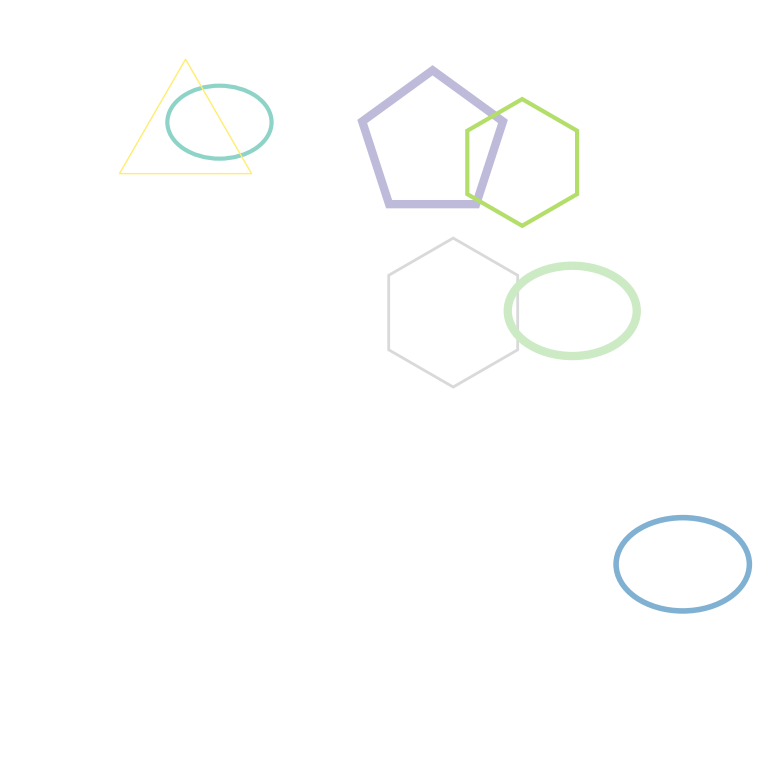[{"shape": "oval", "thickness": 1.5, "radius": 0.34, "center": [0.285, 0.841]}, {"shape": "pentagon", "thickness": 3, "radius": 0.48, "center": [0.562, 0.813]}, {"shape": "oval", "thickness": 2, "radius": 0.43, "center": [0.887, 0.267]}, {"shape": "hexagon", "thickness": 1.5, "radius": 0.41, "center": [0.678, 0.789]}, {"shape": "hexagon", "thickness": 1, "radius": 0.48, "center": [0.589, 0.594]}, {"shape": "oval", "thickness": 3, "radius": 0.42, "center": [0.743, 0.596]}, {"shape": "triangle", "thickness": 0.5, "radius": 0.5, "center": [0.241, 0.824]}]